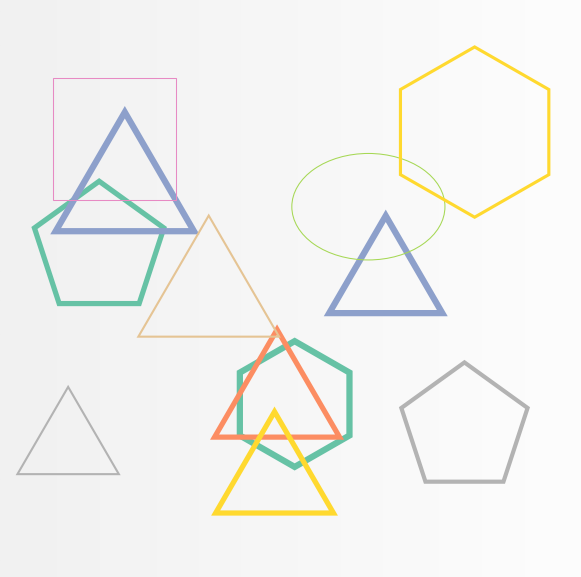[{"shape": "hexagon", "thickness": 3, "radius": 0.54, "center": [0.507, 0.3]}, {"shape": "pentagon", "thickness": 2.5, "radius": 0.59, "center": [0.171, 0.568]}, {"shape": "triangle", "thickness": 2.5, "radius": 0.62, "center": [0.477, 0.304]}, {"shape": "triangle", "thickness": 3, "radius": 0.69, "center": [0.215, 0.667]}, {"shape": "triangle", "thickness": 3, "radius": 0.56, "center": [0.664, 0.513]}, {"shape": "square", "thickness": 0.5, "radius": 0.53, "center": [0.197, 0.759]}, {"shape": "oval", "thickness": 0.5, "radius": 0.66, "center": [0.634, 0.641]}, {"shape": "triangle", "thickness": 2.5, "radius": 0.58, "center": [0.472, 0.169]}, {"shape": "hexagon", "thickness": 1.5, "radius": 0.74, "center": [0.817, 0.77]}, {"shape": "triangle", "thickness": 1, "radius": 0.7, "center": [0.359, 0.486]}, {"shape": "pentagon", "thickness": 2, "radius": 0.57, "center": [0.799, 0.257]}, {"shape": "triangle", "thickness": 1, "radius": 0.5, "center": [0.117, 0.228]}]